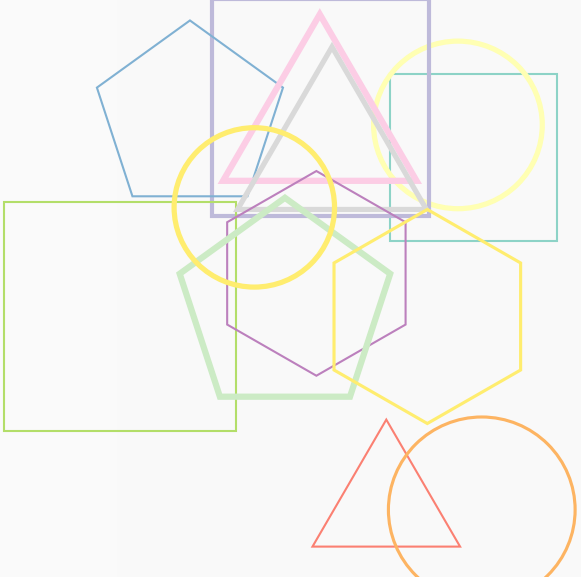[{"shape": "square", "thickness": 1, "radius": 0.72, "center": [0.815, 0.726]}, {"shape": "circle", "thickness": 2.5, "radius": 0.73, "center": [0.788, 0.783]}, {"shape": "square", "thickness": 2, "radius": 0.94, "center": [0.551, 0.813]}, {"shape": "triangle", "thickness": 1, "radius": 0.73, "center": [0.665, 0.126]}, {"shape": "pentagon", "thickness": 1, "radius": 0.84, "center": [0.327, 0.795]}, {"shape": "circle", "thickness": 1.5, "radius": 0.8, "center": [0.829, 0.116]}, {"shape": "square", "thickness": 1, "radius": 1.0, "center": [0.206, 0.451]}, {"shape": "triangle", "thickness": 3, "radius": 0.96, "center": [0.55, 0.782]}, {"shape": "triangle", "thickness": 2.5, "radius": 0.94, "center": [0.571, 0.73]}, {"shape": "hexagon", "thickness": 1, "radius": 0.89, "center": [0.544, 0.526]}, {"shape": "pentagon", "thickness": 3, "radius": 0.95, "center": [0.49, 0.466]}, {"shape": "circle", "thickness": 2.5, "radius": 0.69, "center": [0.438, 0.64]}, {"shape": "hexagon", "thickness": 1.5, "radius": 0.93, "center": [0.735, 0.451]}]